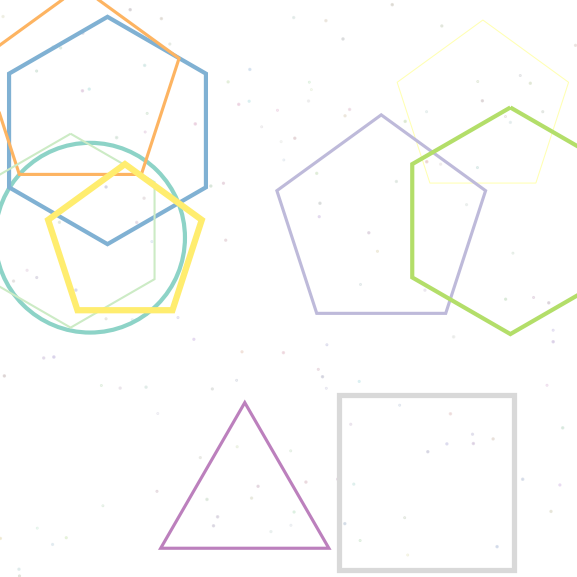[{"shape": "circle", "thickness": 2, "radius": 0.82, "center": [0.156, 0.588]}, {"shape": "pentagon", "thickness": 0.5, "radius": 0.78, "center": [0.836, 0.808]}, {"shape": "pentagon", "thickness": 1.5, "radius": 0.95, "center": [0.66, 0.61]}, {"shape": "hexagon", "thickness": 2, "radius": 0.98, "center": [0.186, 0.773]}, {"shape": "pentagon", "thickness": 1.5, "radius": 0.9, "center": [0.139, 0.843]}, {"shape": "hexagon", "thickness": 2, "radius": 0.98, "center": [0.884, 0.617]}, {"shape": "square", "thickness": 2.5, "radius": 0.76, "center": [0.739, 0.163]}, {"shape": "triangle", "thickness": 1.5, "radius": 0.84, "center": [0.424, 0.134]}, {"shape": "hexagon", "thickness": 1, "radius": 0.84, "center": [0.122, 0.6]}, {"shape": "pentagon", "thickness": 3, "radius": 0.7, "center": [0.216, 0.575]}]